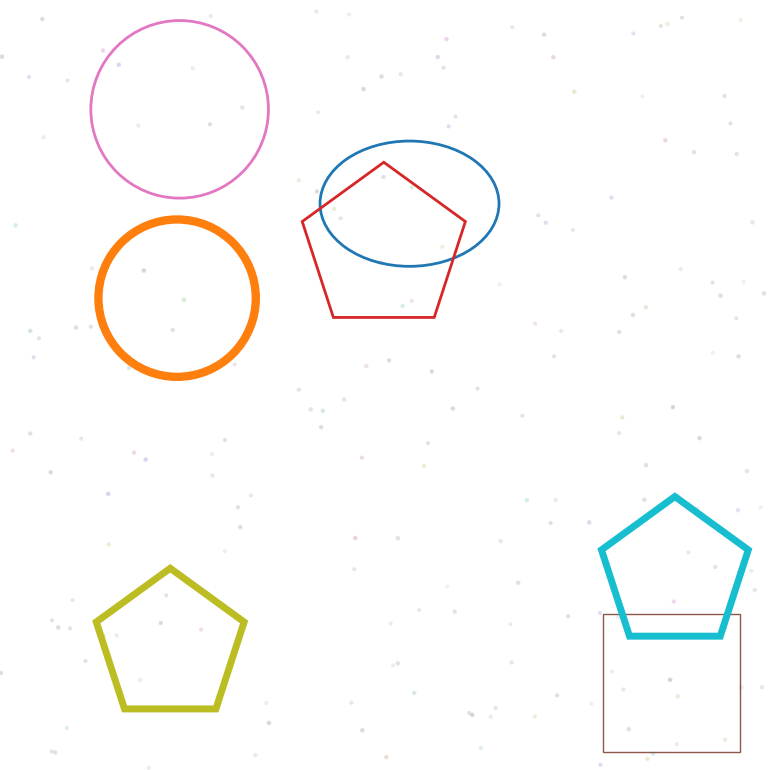[{"shape": "oval", "thickness": 1, "radius": 0.58, "center": [0.532, 0.735]}, {"shape": "circle", "thickness": 3, "radius": 0.51, "center": [0.23, 0.613]}, {"shape": "pentagon", "thickness": 1, "radius": 0.56, "center": [0.498, 0.678]}, {"shape": "square", "thickness": 0.5, "radius": 0.45, "center": [0.872, 0.113]}, {"shape": "circle", "thickness": 1, "radius": 0.58, "center": [0.233, 0.858]}, {"shape": "pentagon", "thickness": 2.5, "radius": 0.5, "center": [0.221, 0.161]}, {"shape": "pentagon", "thickness": 2.5, "radius": 0.5, "center": [0.876, 0.255]}]